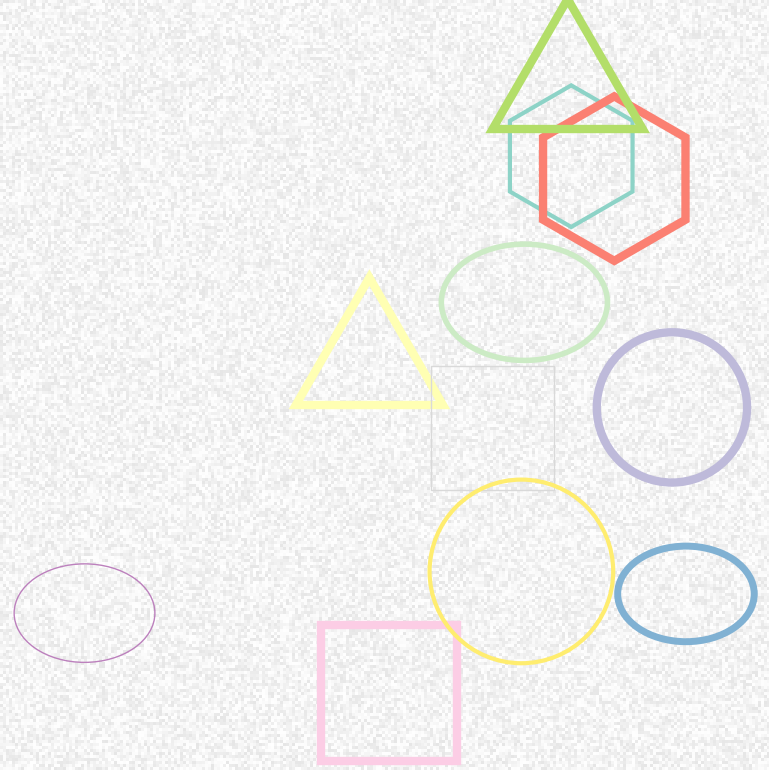[{"shape": "hexagon", "thickness": 1.5, "radius": 0.46, "center": [0.742, 0.797]}, {"shape": "triangle", "thickness": 3, "radius": 0.55, "center": [0.48, 0.529]}, {"shape": "circle", "thickness": 3, "radius": 0.49, "center": [0.873, 0.471]}, {"shape": "hexagon", "thickness": 3, "radius": 0.53, "center": [0.798, 0.768]}, {"shape": "oval", "thickness": 2.5, "radius": 0.44, "center": [0.891, 0.229]}, {"shape": "triangle", "thickness": 3, "radius": 0.56, "center": [0.737, 0.889]}, {"shape": "square", "thickness": 3, "radius": 0.44, "center": [0.505, 0.1]}, {"shape": "square", "thickness": 0.5, "radius": 0.4, "center": [0.64, 0.444]}, {"shape": "oval", "thickness": 0.5, "radius": 0.46, "center": [0.11, 0.204]}, {"shape": "oval", "thickness": 2, "radius": 0.54, "center": [0.681, 0.607]}, {"shape": "circle", "thickness": 1.5, "radius": 0.6, "center": [0.677, 0.258]}]